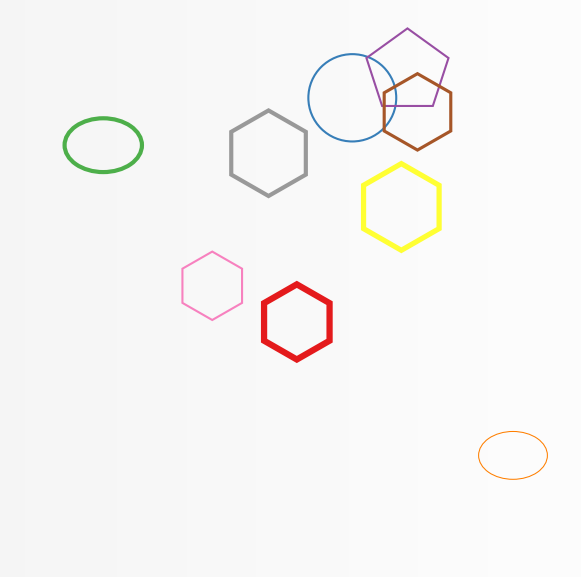[{"shape": "hexagon", "thickness": 3, "radius": 0.33, "center": [0.511, 0.442]}, {"shape": "circle", "thickness": 1, "radius": 0.38, "center": [0.606, 0.83]}, {"shape": "oval", "thickness": 2, "radius": 0.33, "center": [0.178, 0.748]}, {"shape": "pentagon", "thickness": 1, "radius": 0.37, "center": [0.701, 0.876]}, {"shape": "oval", "thickness": 0.5, "radius": 0.3, "center": [0.883, 0.211]}, {"shape": "hexagon", "thickness": 2.5, "radius": 0.38, "center": [0.69, 0.641]}, {"shape": "hexagon", "thickness": 1.5, "radius": 0.33, "center": [0.718, 0.805]}, {"shape": "hexagon", "thickness": 1, "radius": 0.3, "center": [0.365, 0.504]}, {"shape": "hexagon", "thickness": 2, "radius": 0.37, "center": [0.462, 0.734]}]